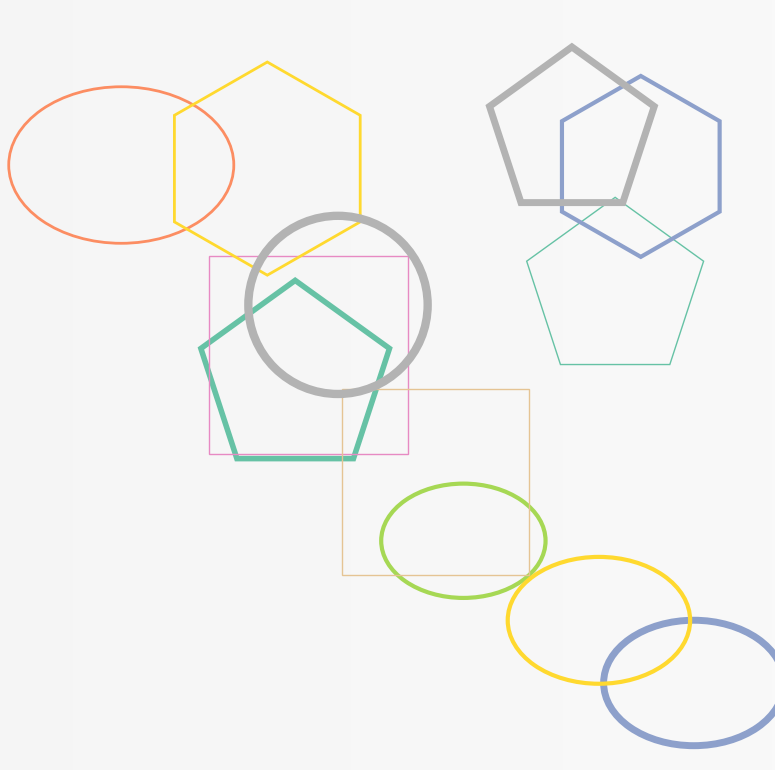[{"shape": "pentagon", "thickness": 0.5, "radius": 0.6, "center": [0.794, 0.624]}, {"shape": "pentagon", "thickness": 2, "radius": 0.64, "center": [0.381, 0.508]}, {"shape": "oval", "thickness": 1, "radius": 0.73, "center": [0.156, 0.786]}, {"shape": "hexagon", "thickness": 1.5, "radius": 0.59, "center": [0.827, 0.784]}, {"shape": "oval", "thickness": 2.5, "radius": 0.58, "center": [0.895, 0.113]}, {"shape": "square", "thickness": 0.5, "radius": 0.64, "center": [0.398, 0.539]}, {"shape": "oval", "thickness": 1.5, "radius": 0.53, "center": [0.598, 0.298]}, {"shape": "hexagon", "thickness": 1, "radius": 0.69, "center": [0.345, 0.781]}, {"shape": "oval", "thickness": 1.5, "radius": 0.59, "center": [0.773, 0.194]}, {"shape": "square", "thickness": 0.5, "radius": 0.6, "center": [0.562, 0.374]}, {"shape": "pentagon", "thickness": 2.5, "radius": 0.56, "center": [0.738, 0.827]}, {"shape": "circle", "thickness": 3, "radius": 0.58, "center": [0.436, 0.604]}]